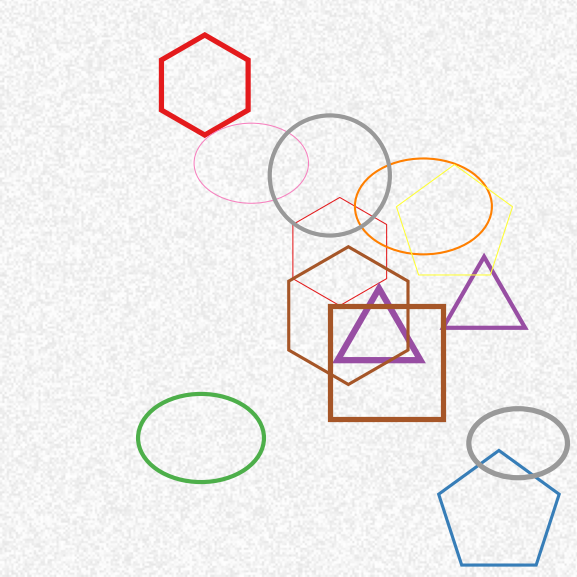[{"shape": "hexagon", "thickness": 0.5, "radius": 0.47, "center": [0.588, 0.564]}, {"shape": "hexagon", "thickness": 2.5, "radius": 0.43, "center": [0.355, 0.852]}, {"shape": "pentagon", "thickness": 1.5, "radius": 0.55, "center": [0.864, 0.109]}, {"shape": "oval", "thickness": 2, "radius": 0.55, "center": [0.348, 0.241]}, {"shape": "triangle", "thickness": 3, "radius": 0.41, "center": [0.656, 0.417]}, {"shape": "triangle", "thickness": 2, "radius": 0.41, "center": [0.838, 0.473]}, {"shape": "oval", "thickness": 1, "radius": 0.59, "center": [0.733, 0.642]}, {"shape": "pentagon", "thickness": 0.5, "radius": 0.53, "center": [0.787, 0.608]}, {"shape": "hexagon", "thickness": 1.5, "radius": 0.6, "center": [0.603, 0.453]}, {"shape": "square", "thickness": 2.5, "radius": 0.49, "center": [0.669, 0.372]}, {"shape": "oval", "thickness": 0.5, "radius": 0.5, "center": [0.435, 0.716]}, {"shape": "circle", "thickness": 2, "radius": 0.52, "center": [0.571, 0.695]}, {"shape": "oval", "thickness": 2.5, "radius": 0.43, "center": [0.897, 0.232]}]